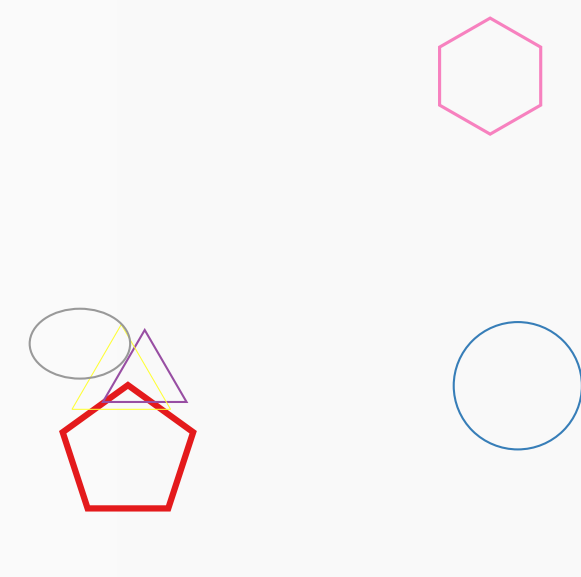[{"shape": "pentagon", "thickness": 3, "radius": 0.59, "center": [0.22, 0.214]}, {"shape": "circle", "thickness": 1, "radius": 0.55, "center": [0.891, 0.331]}, {"shape": "triangle", "thickness": 1, "radius": 0.42, "center": [0.249, 0.345]}, {"shape": "triangle", "thickness": 0.5, "radius": 0.49, "center": [0.209, 0.339]}, {"shape": "hexagon", "thickness": 1.5, "radius": 0.5, "center": [0.843, 0.867]}, {"shape": "oval", "thickness": 1, "radius": 0.43, "center": [0.137, 0.404]}]